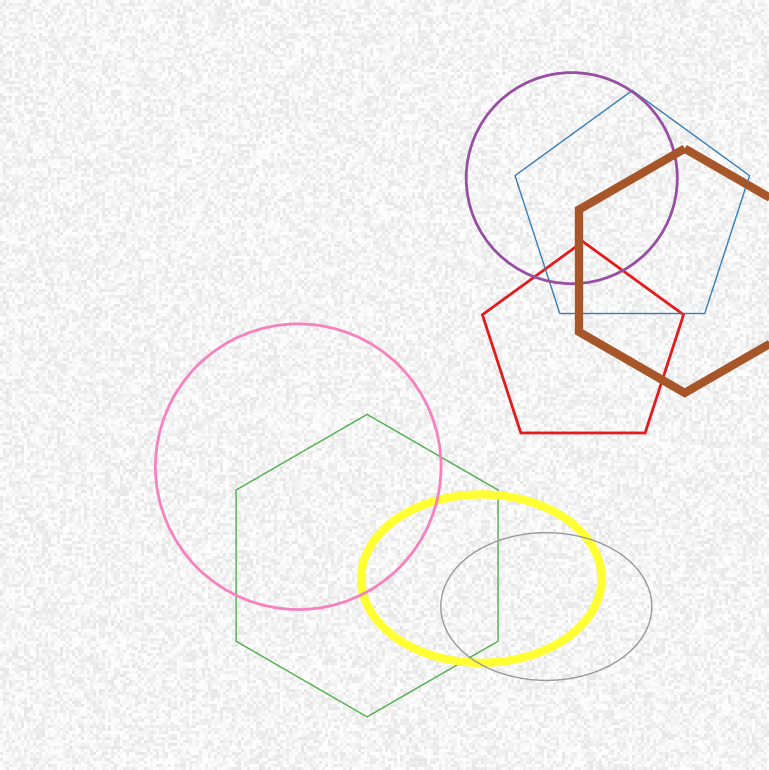[{"shape": "pentagon", "thickness": 1, "radius": 0.69, "center": [0.757, 0.549]}, {"shape": "pentagon", "thickness": 0.5, "radius": 0.8, "center": [0.821, 0.722]}, {"shape": "hexagon", "thickness": 0.5, "radius": 0.98, "center": [0.477, 0.265]}, {"shape": "circle", "thickness": 1, "radius": 0.69, "center": [0.743, 0.769]}, {"shape": "oval", "thickness": 3, "radius": 0.78, "center": [0.625, 0.249]}, {"shape": "hexagon", "thickness": 3, "radius": 0.79, "center": [0.889, 0.648]}, {"shape": "circle", "thickness": 1, "radius": 0.93, "center": [0.387, 0.394]}, {"shape": "oval", "thickness": 0.5, "radius": 0.69, "center": [0.71, 0.212]}]